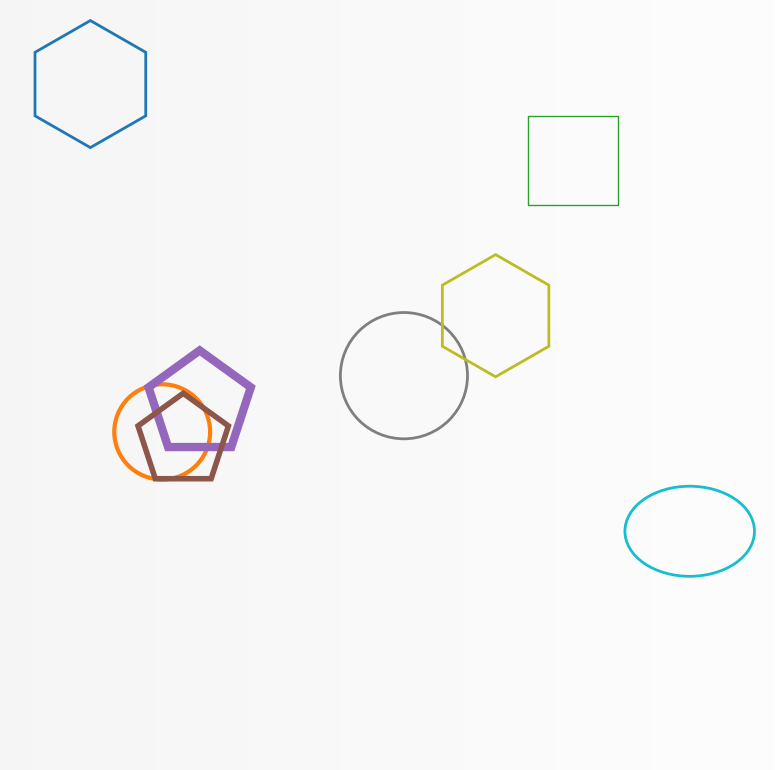[{"shape": "hexagon", "thickness": 1, "radius": 0.41, "center": [0.117, 0.891]}, {"shape": "circle", "thickness": 1.5, "radius": 0.31, "center": [0.209, 0.439]}, {"shape": "square", "thickness": 0.5, "radius": 0.29, "center": [0.739, 0.792]}, {"shape": "pentagon", "thickness": 3, "radius": 0.35, "center": [0.258, 0.476]}, {"shape": "pentagon", "thickness": 2, "radius": 0.31, "center": [0.236, 0.428]}, {"shape": "circle", "thickness": 1, "radius": 0.41, "center": [0.521, 0.512]}, {"shape": "hexagon", "thickness": 1, "radius": 0.4, "center": [0.639, 0.59]}, {"shape": "oval", "thickness": 1, "radius": 0.42, "center": [0.89, 0.31]}]